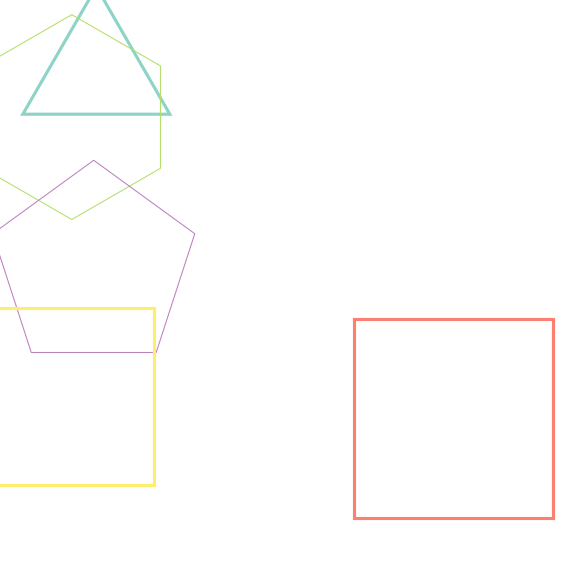[{"shape": "triangle", "thickness": 1.5, "radius": 0.73, "center": [0.167, 0.875]}, {"shape": "square", "thickness": 1.5, "radius": 0.86, "center": [0.785, 0.275]}, {"shape": "hexagon", "thickness": 0.5, "radius": 0.89, "center": [0.124, 0.796]}, {"shape": "pentagon", "thickness": 0.5, "radius": 0.92, "center": [0.162, 0.538]}, {"shape": "square", "thickness": 1.5, "radius": 0.77, "center": [0.114, 0.312]}]